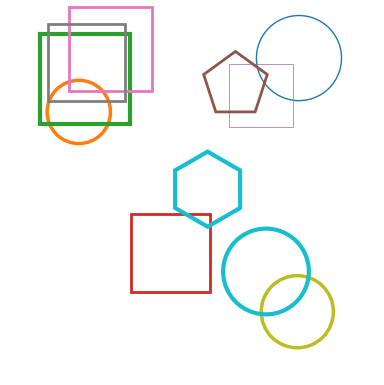[{"shape": "circle", "thickness": 1, "radius": 0.55, "center": [0.777, 0.849]}, {"shape": "circle", "thickness": 2.5, "radius": 0.41, "center": [0.205, 0.709]}, {"shape": "square", "thickness": 3, "radius": 0.58, "center": [0.221, 0.796]}, {"shape": "square", "thickness": 2, "radius": 0.51, "center": [0.442, 0.343]}, {"shape": "square", "thickness": 0.5, "radius": 0.41, "center": [0.678, 0.752]}, {"shape": "pentagon", "thickness": 2, "radius": 0.43, "center": [0.612, 0.78]}, {"shape": "square", "thickness": 2, "radius": 0.54, "center": [0.287, 0.873]}, {"shape": "square", "thickness": 2, "radius": 0.5, "center": [0.225, 0.837]}, {"shape": "circle", "thickness": 2.5, "radius": 0.47, "center": [0.772, 0.19]}, {"shape": "circle", "thickness": 3, "radius": 0.56, "center": [0.691, 0.295]}, {"shape": "hexagon", "thickness": 3, "radius": 0.49, "center": [0.539, 0.509]}]